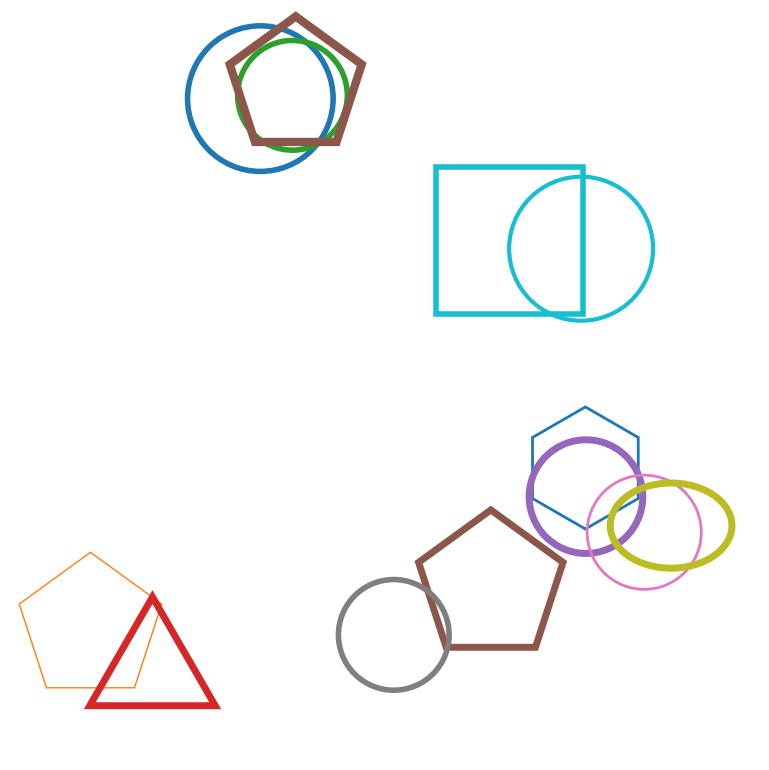[{"shape": "hexagon", "thickness": 1, "radius": 0.4, "center": [0.76, 0.392]}, {"shape": "circle", "thickness": 2, "radius": 0.47, "center": [0.338, 0.872]}, {"shape": "pentagon", "thickness": 0.5, "radius": 0.49, "center": [0.118, 0.185]}, {"shape": "circle", "thickness": 2, "radius": 0.36, "center": [0.38, 0.876]}, {"shape": "triangle", "thickness": 2.5, "radius": 0.47, "center": [0.198, 0.131]}, {"shape": "circle", "thickness": 2.5, "radius": 0.37, "center": [0.761, 0.355]}, {"shape": "pentagon", "thickness": 3, "radius": 0.45, "center": [0.384, 0.889]}, {"shape": "pentagon", "thickness": 2.5, "radius": 0.49, "center": [0.637, 0.239]}, {"shape": "circle", "thickness": 1, "radius": 0.37, "center": [0.837, 0.309]}, {"shape": "circle", "thickness": 2, "radius": 0.36, "center": [0.511, 0.175]}, {"shape": "oval", "thickness": 2.5, "radius": 0.4, "center": [0.872, 0.317]}, {"shape": "square", "thickness": 2, "radius": 0.48, "center": [0.662, 0.688]}, {"shape": "circle", "thickness": 1.5, "radius": 0.47, "center": [0.755, 0.677]}]